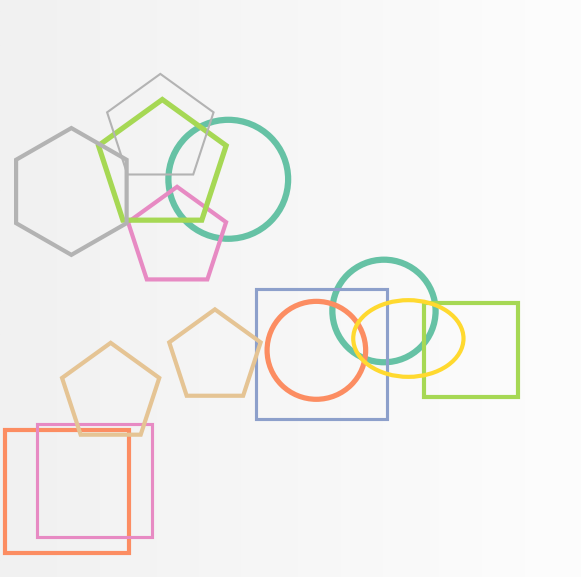[{"shape": "circle", "thickness": 3, "radius": 0.44, "center": [0.661, 0.461]}, {"shape": "circle", "thickness": 3, "radius": 0.51, "center": [0.393, 0.689]}, {"shape": "square", "thickness": 2, "radius": 0.53, "center": [0.115, 0.148]}, {"shape": "circle", "thickness": 2.5, "radius": 0.42, "center": [0.544, 0.393]}, {"shape": "square", "thickness": 1.5, "radius": 0.56, "center": [0.553, 0.386]}, {"shape": "pentagon", "thickness": 2, "radius": 0.44, "center": [0.305, 0.587]}, {"shape": "square", "thickness": 1.5, "radius": 0.49, "center": [0.163, 0.167]}, {"shape": "square", "thickness": 2, "radius": 0.41, "center": [0.81, 0.394]}, {"shape": "pentagon", "thickness": 2.5, "radius": 0.58, "center": [0.279, 0.711]}, {"shape": "oval", "thickness": 2, "radius": 0.47, "center": [0.703, 0.413]}, {"shape": "pentagon", "thickness": 2, "radius": 0.41, "center": [0.37, 0.381]}, {"shape": "pentagon", "thickness": 2, "radius": 0.44, "center": [0.19, 0.318]}, {"shape": "hexagon", "thickness": 2, "radius": 0.55, "center": [0.123, 0.668]}, {"shape": "pentagon", "thickness": 1, "radius": 0.48, "center": [0.276, 0.775]}]